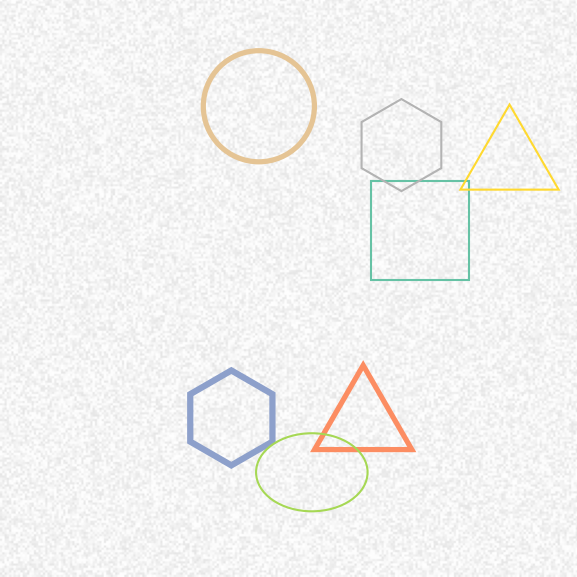[{"shape": "square", "thickness": 1, "radius": 0.43, "center": [0.727, 0.6]}, {"shape": "triangle", "thickness": 2.5, "radius": 0.49, "center": [0.629, 0.269]}, {"shape": "hexagon", "thickness": 3, "radius": 0.41, "center": [0.401, 0.275]}, {"shape": "oval", "thickness": 1, "radius": 0.48, "center": [0.54, 0.181]}, {"shape": "triangle", "thickness": 1, "radius": 0.49, "center": [0.882, 0.72]}, {"shape": "circle", "thickness": 2.5, "radius": 0.48, "center": [0.448, 0.815]}, {"shape": "hexagon", "thickness": 1, "radius": 0.4, "center": [0.695, 0.748]}]